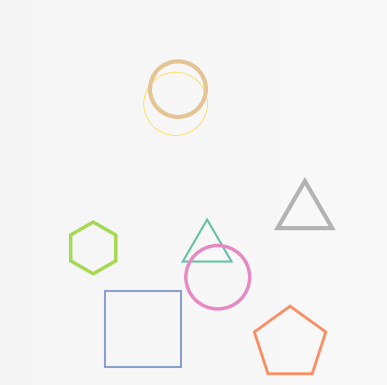[{"shape": "triangle", "thickness": 1.5, "radius": 0.36, "center": [0.535, 0.357]}, {"shape": "pentagon", "thickness": 2, "radius": 0.48, "center": [0.749, 0.108]}, {"shape": "square", "thickness": 1.5, "radius": 0.49, "center": [0.37, 0.145]}, {"shape": "circle", "thickness": 2.5, "radius": 0.41, "center": [0.562, 0.28]}, {"shape": "hexagon", "thickness": 2.5, "radius": 0.34, "center": [0.241, 0.356]}, {"shape": "circle", "thickness": 0.5, "radius": 0.41, "center": [0.453, 0.73]}, {"shape": "circle", "thickness": 3, "radius": 0.36, "center": [0.459, 0.768]}, {"shape": "triangle", "thickness": 3, "radius": 0.41, "center": [0.787, 0.448]}]